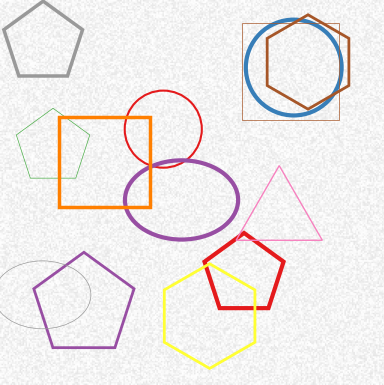[{"shape": "circle", "thickness": 1.5, "radius": 0.5, "center": [0.424, 0.665]}, {"shape": "pentagon", "thickness": 3, "radius": 0.54, "center": [0.634, 0.287]}, {"shape": "circle", "thickness": 3, "radius": 0.62, "center": [0.763, 0.825]}, {"shape": "pentagon", "thickness": 0.5, "radius": 0.5, "center": [0.138, 0.618]}, {"shape": "pentagon", "thickness": 2, "radius": 0.68, "center": [0.218, 0.208]}, {"shape": "oval", "thickness": 3, "radius": 0.74, "center": [0.472, 0.481]}, {"shape": "square", "thickness": 2.5, "radius": 0.59, "center": [0.271, 0.58]}, {"shape": "hexagon", "thickness": 2, "radius": 0.68, "center": [0.544, 0.179]}, {"shape": "square", "thickness": 0.5, "radius": 0.63, "center": [0.755, 0.814]}, {"shape": "hexagon", "thickness": 2, "radius": 0.61, "center": [0.8, 0.839]}, {"shape": "triangle", "thickness": 1, "radius": 0.65, "center": [0.725, 0.441]}, {"shape": "oval", "thickness": 0.5, "radius": 0.63, "center": [0.11, 0.234]}, {"shape": "pentagon", "thickness": 2.5, "radius": 0.54, "center": [0.112, 0.89]}]